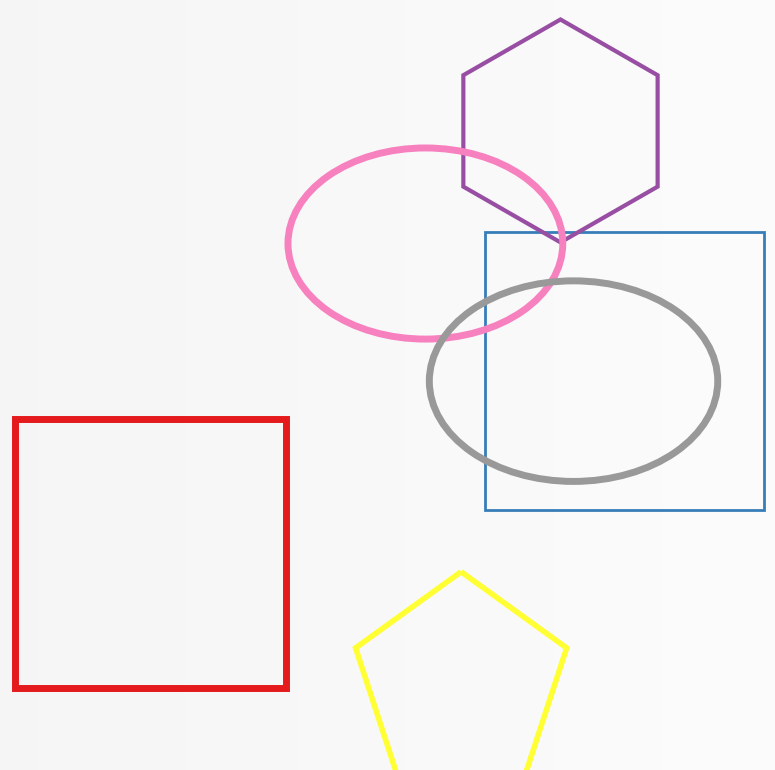[{"shape": "square", "thickness": 2.5, "radius": 0.87, "center": [0.194, 0.281]}, {"shape": "square", "thickness": 1, "radius": 0.9, "center": [0.805, 0.518]}, {"shape": "hexagon", "thickness": 1.5, "radius": 0.72, "center": [0.723, 0.83]}, {"shape": "pentagon", "thickness": 2, "radius": 0.72, "center": [0.595, 0.114]}, {"shape": "oval", "thickness": 2.5, "radius": 0.89, "center": [0.549, 0.684]}, {"shape": "oval", "thickness": 2.5, "radius": 0.93, "center": [0.74, 0.505]}]